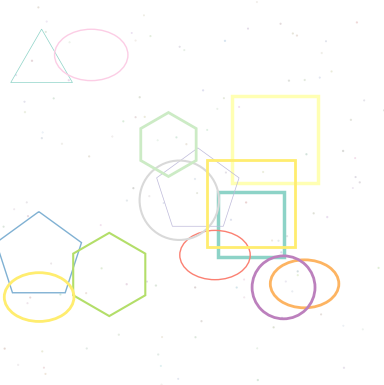[{"shape": "triangle", "thickness": 0.5, "radius": 0.46, "center": [0.108, 0.832]}, {"shape": "square", "thickness": 2.5, "radius": 0.42, "center": [0.652, 0.417]}, {"shape": "square", "thickness": 2.5, "radius": 0.56, "center": [0.714, 0.637]}, {"shape": "pentagon", "thickness": 0.5, "radius": 0.56, "center": [0.514, 0.503]}, {"shape": "oval", "thickness": 1, "radius": 0.46, "center": [0.558, 0.338]}, {"shape": "pentagon", "thickness": 1, "radius": 0.58, "center": [0.101, 0.334]}, {"shape": "oval", "thickness": 2, "radius": 0.45, "center": [0.791, 0.263]}, {"shape": "hexagon", "thickness": 1.5, "radius": 0.54, "center": [0.284, 0.287]}, {"shape": "oval", "thickness": 1, "radius": 0.48, "center": [0.237, 0.857]}, {"shape": "circle", "thickness": 1.5, "radius": 0.52, "center": [0.466, 0.48]}, {"shape": "circle", "thickness": 2, "radius": 0.41, "center": [0.736, 0.254]}, {"shape": "hexagon", "thickness": 2, "radius": 0.42, "center": [0.438, 0.625]}, {"shape": "square", "thickness": 2, "radius": 0.57, "center": [0.652, 0.471]}, {"shape": "oval", "thickness": 2, "radius": 0.45, "center": [0.102, 0.228]}]